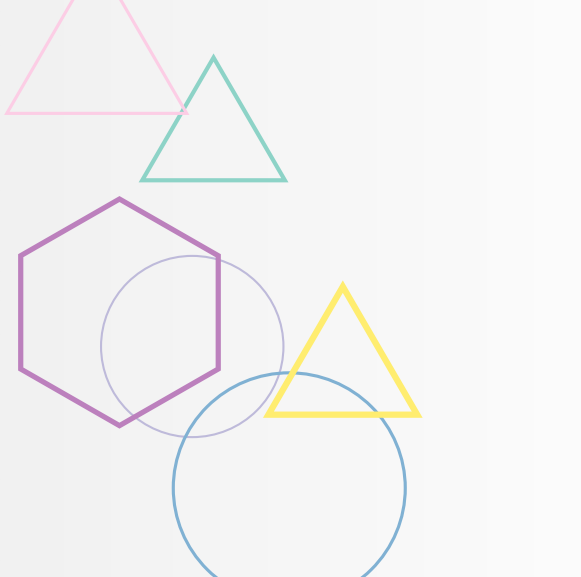[{"shape": "triangle", "thickness": 2, "radius": 0.71, "center": [0.367, 0.758]}, {"shape": "circle", "thickness": 1, "radius": 0.78, "center": [0.331, 0.399]}, {"shape": "circle", "thickness": 1.5, "radius": 1.0, "center": [0.498, 0.154]}, {"shape": "triangle", "thickness": 1.5, "radius": 0.89, "center": [0.166, 0.892]}, {"shape": "hexagon", "thickness": 2.5, "radius": 0.98, "center": [0.206, 0.458]}, {"shape": "triangle", "thickness": 3, "radius": 0.74, "center": [0.59, 0.355]}]